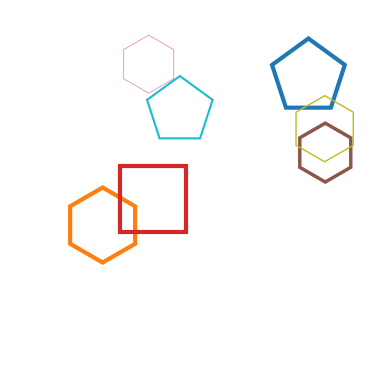[{"shape": "pentagon", "thickness": 3, "radius": 0.5, "center": [0.801, 0.801]}, {"shape": "hexagon", "thickness": 3, "radius": 0.49, "center": [0.267, 0.415]}, {"shape": "square", "thickness": 3, "radius": 0.43, "center": [0.398, 0.482]}, {"shape": "hexagon", "thickness": 2.5, "radius": 0.38, "center": [0.845, 0.604]}, {"shape": "hexagon", "thickness": 0.5, "radius": 0.38, "center": [0.386, 0.833]}, {"shape": "hexagon", "thickness": 1, "radius": 0.43, "center": [0.843, 0.666]}, {"shape": "pentagon", "thickness": 1.5, "radius": 0.45, "center": [0.467, 0.713]}]